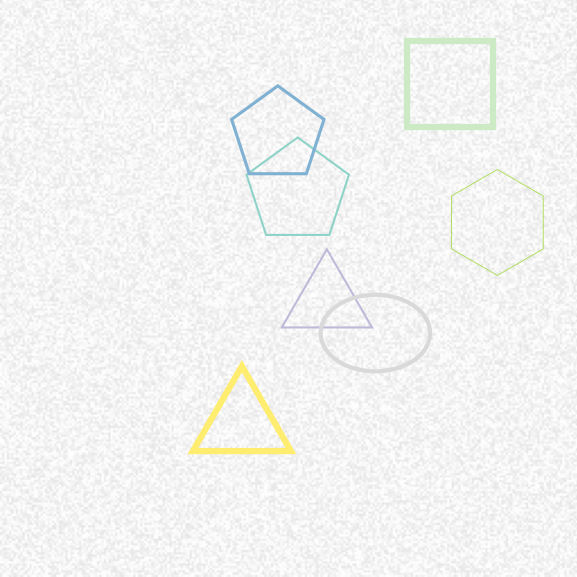[{"shape": "pentagon", "thickness": 1, "radius": 0.47, "center": [0.516, 0.668]}, {"shape": "triangle", "thickness": 1, "radius": 0.45, "center": [0.566, 0.477]}, {"shape": "pentagon", "thickness": 1.5, "radius": 0.42, "center": [0.481, 0.766]}, {"shape": "hexagon", "thickness": 0.5, "radius": 0.46, "center": [0.861, 0.614]}, {"shape": "oval", "thickness": 2, "radius": 0.47, "center": [0.65, 0.422]}, {"shape": "square", "thickness": 3, "radius": 0.37, "center": [0.779, 0.853]}, {"shape": "triangle", "thickness": 3, "radius": 0.49, "center": [0.419, 0.267]}]